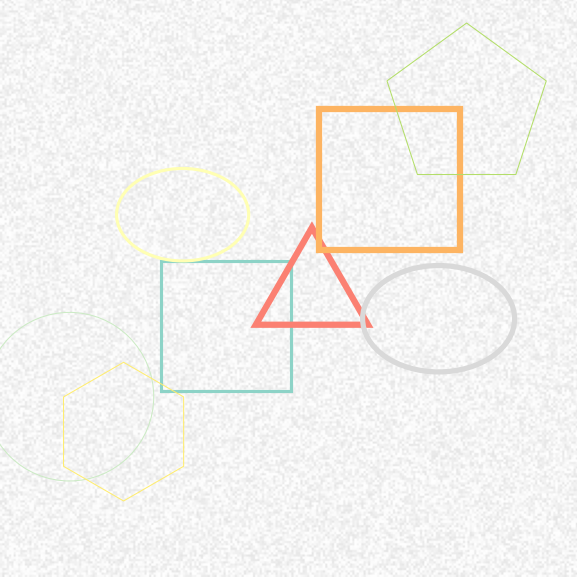[{"shape": "square", "thickness": 1.5, "radius": 0.56, "center": [0.392, 0.435]}, {"shape": "oval", "thickness": 1.5, "radius": 0.57, "center": [0.316, 0.627]}, {"shape": "triangle", "thickness": 3, "radius": 0.56, "center": [0.54, 0.493]}, {"shape": "square", "thickness": 3, "radius": 0.61, "center": [0.675, 0.688]}, {"shape": "pentagon", "thickness": 0.5, "radius": 0.73, "center": [0.808, 0.814]}, {"shape": "oval", "thickness": 2.5, "radius": 0.66, "center": [0.76, 0.447]}, {"shape": "circle", "thickness": 0.5, "radius": 0.73, "center": [0.12, 0.312]}, {"shape": "hexagon", "thickness": 0.5, "radius": 0.6, "center": [0.214, 0.252]}]